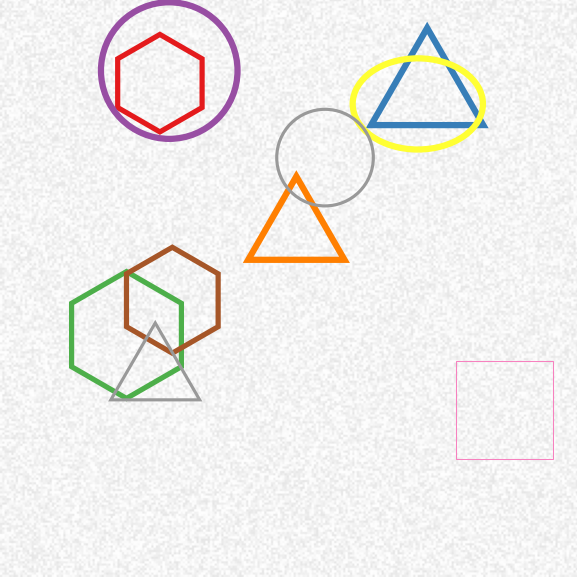[{"shape": "hexagon", "thickness": 2.5, "radius": 0.42, "center": [0.277, 0.855]}, {"shape": "triangle", "thickness": 3, "radius": 0.56, "center": [0.74, 0.839]}, {"shape": "hexagon", "thickness": 2.5, "radius": 0.55, "center": [0.219, 0.419]}, {"shape": "circle", "thickness": 3, "radius": 0.59, "center": [0.293, 0.877]}, {"shape": "triangle", "thickness": 3, "radius": 0.48, "center": [0.513, 0.597]}, {"shape": "oval", "thickness": 3, "radius": 0.56, "center": [0.723, 0.819]}, {"shape": "hexagon", "thickness": 2.5, "radius": 0.46, "center": [0.298, 0.479]}, {"shape": "square", "thickness": 0.5, "radius": 0.42, "center": [0.873, 0.289]}, {"shape": "triangle", "thickness": 1.5, "radius": 0.44, "center": [0.269, 0.351]}, {"shape": "circle", "thickness": 1.5, "radius": 0.42, "center": [0.563, 0.726]}]